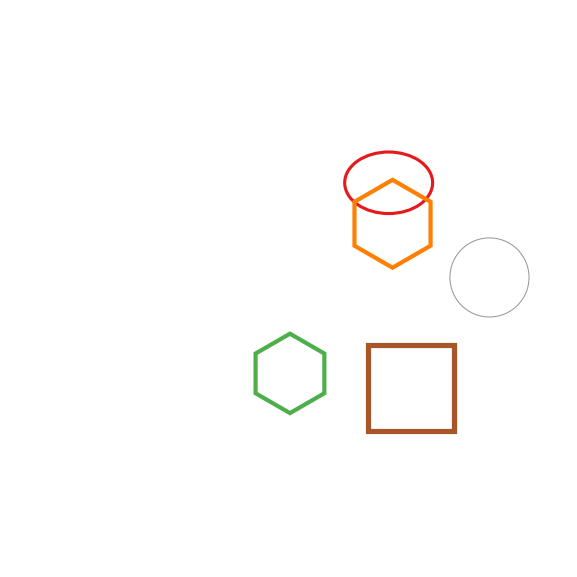[{"shape": "oval", "thickness": 1.5, "radius": 0.38, "center": [0.673, 0.683]}, {"shape": "hexagon", "thickness": 2, "radius": 0.34, "center": [0.502, 0.353]}, {"shape": "hexagon", "thickness": 2, "radius": 0.38, "center": [0.68, 0.612]}, {"shape": "square", "thickness": 2.5, "radius": 0.37, "center": [0.711, 0.327]}, {"shape": "circle", "thickness": 0.5, "radius": 0.34, "center": [0.848, 0.519]}]